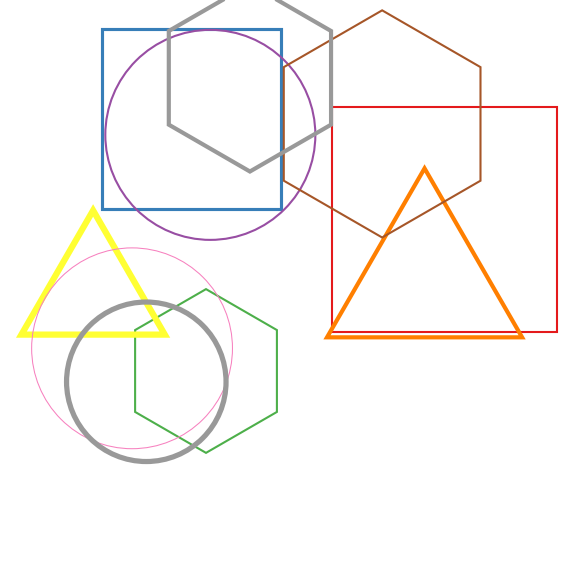[{"shape": "square", "thickness": 1, "radius": 0.97, "center": [0.77, 0.619]}, {"shape": "square", "thickness": 1.5, "radius": 0.78, "center": [0.331, 0.793]}, {"shape": "hexagon", "thickness": 1, "radius": 0.71, "center": [0.357, 0.357]}, {"shape": "circle", "thickness": 1, "radius": 0.91, "center": [0.364, 0.766]}, {"shape": "triangle", "thickness": 2, "radius": 0.98, "center": [0.735, 0.513]}, {"shape": "triangle", "thickness": 3, "radius": 0.72, "center": [0.161, 0.491]}, {"shape": "hexagon", "thickness": 1, "radius": 0.98, "center": [0.662, 0.785]}, {"shape": "circle", "thickness": 0.5, "radius": 0.87, "center": [0.229, 0.396]}, {"shape": "hexagon", "thickness": 2, "radius": 0.81, "center": [0.433, 0.864]}, {"shape": "circle", "thickness": 2.5, "radius": 0.69, "center": [0.253, 0.338]}]